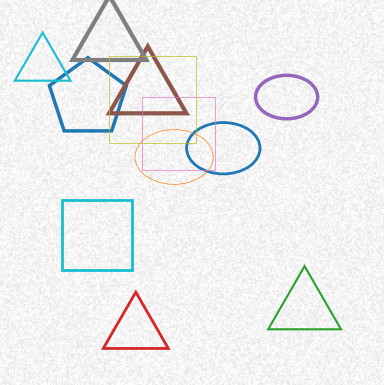[{"shape": "oval", "thickness": 2, "radius": 0.48, "center": [0.58, 0.615]}, {"shape": "pentagon", "thickness": 2.5, "radius": 0.53, "center": [0.228, 0.745]}, {"shape": "oval", "thickness": 0.5, "radius": 0.51, "center": [0.452, 0.592]}, {"shape": "triangle", "thickness": 1.5, "radius": 0.55, "center": [0.791, 0.199]}, {"shape": "triangle", "thickness": 2, "radius": 0.49, "center": [0.353, 0.144]}, {"shape": "oval", "thickness": 2.5, "radius": 0.4, "center": [0.744, 0.748]}, {"shape": "triangle", "thickness": 3, "radius": 0.58, "center": [0.384, 0.764]}, {"shape": "square", "thickness": 0.5, "radius": 0.47, "center": [0.463, 0.654]}, {"shape": "triangle", "thickness": 3, "radius": 0.55, "center": [0.284, 0.9]}, {"shape": "square", "thickness": 0.5, "radius": 0.56, "center": [0.395, 0.743]}, {"shape": "triangle", "thickness": 1.5, "radius": 0.42, "center": [0.111, 0.832]}, {"shape": "square", "thickness": 2, "radius": 0.45, "center": [0.251, 0.39]}]